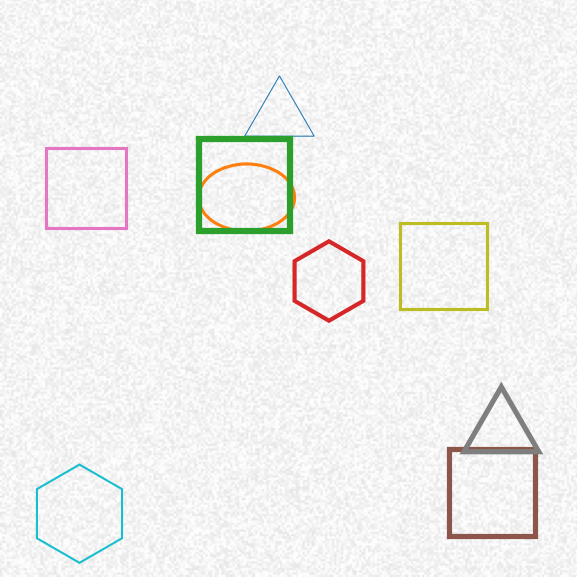[{"shape": "triangle", "thickness": 0.5, "radius": 0.35, "center": [0.484, 0.798]}, {"shape": "oval", "thickness": 1.5, "radius": 0.41, "center": [0.427, 0.657]}, {"shape": "square", "thickness": 3, "radius": 0.39, "center": [0.423, 0.679]}, {"shape": "hexagon", "thickness": 2, "radius": 0.34, "center": [0.57, 0.513]}, {"shape": "square", "thickness": 2.5, "radius": 0.38, "center": [0.852, 0.147]}, {"shape": "square", "thickness": 1.5, "radius": 0.35, "center": [0.15, 0.673]}, {"shape": "triangle", "thickness": 2.5, "radius": 0.37, "center": [0.868, 0.254]}, {"shape": "square", "thickness": 1.5, "radius": 0.37, "center": [0.768, 0.539]}, {"shape": "hexagon", "thickness": 1, "radius": 0.43, "center": [0.138, 0.11]}]